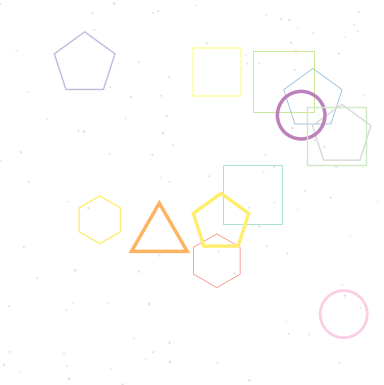[{"shape": "square", "thickness": 0.5, "radius": 0.39, "center": [0.655, 0.495]}, {"shape": "square", "thickness": 1.5, "radius": 0.31, "center": [0.565, 0.812]}, {"shape": "pentagon", "thickness": 1, "radius": 0.41, "center": [0.22, 0.835]}, {"shape": "hexagon", "thickness": 0.5, "radius": 0.35, "center": [0.563, 0.323]}, {"shape": "pentagon", "thickness": 0.5, "radius": 0.4, "center": [0.813, 0.742]}, {"shape": "triangle", "thickness": 2.5, "radius": 0.42, "center": [0.414, 0.389]}, {"shape": "square", "thickness": 0.5, "radius": 0.4, "center": [0.736, 0.788]}, {"shape": "circle", "thickness": 2, "radius": 0.31, "center": [0.893, 0.184]}, {"shape": "pentagon", "thickness": 1, "radius": 0.4, "center": [0.888, 0.649]}, {"shape": "circle", "thickness": 2.5, "radius": 0.31, "center": [0.782, 0.701]}, {"shape": "square", "thickness": 1, "radius": 0.38, "center": [0.874, 0.647]}, {"shape": "hexagon", "thickness": 1, "radius": 0.31, "center": [0.259, 0.429]}, {"shape": "pentagon", "thickness": 2.5, "radius": 0.38, "center": [0.574, 0.422]}]